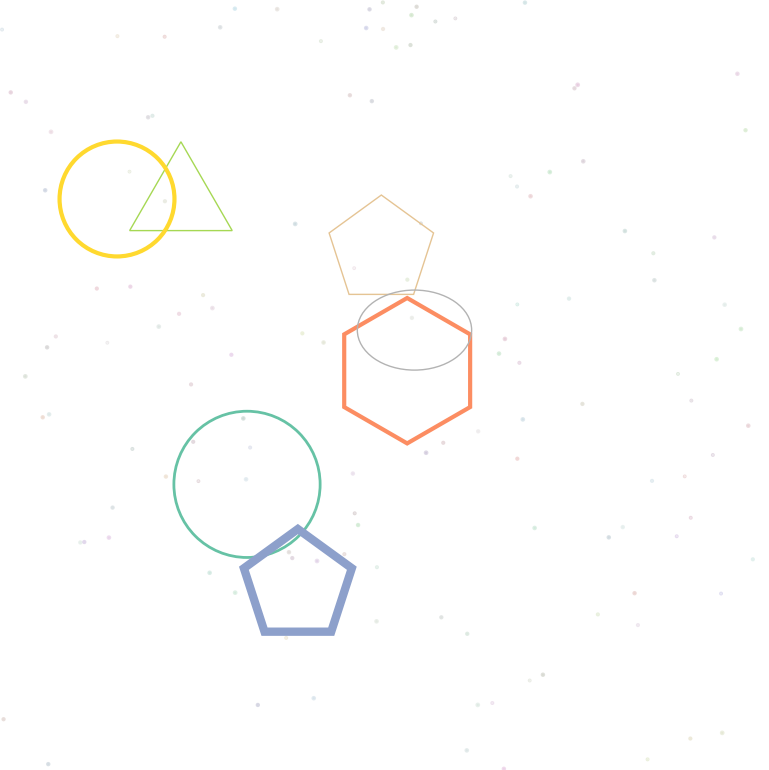[{"shape": "circle", "thickness": 1, "radius": 0.47, "center": [0.321, 0.371]}, {"shape": "hexagon", "thickness": 1.5, "radius": 0.47, "center": [0.529, 0.519]}, {"shape": "pentagon", "thickness": 3, "radius": 0.37, "center": [0.387, 0.239]}, {"shape": "triangle", "thickness": 0.5, "radius": 0.38, "center": [0.235, 0.739]}, {"shape": "circle", "thickness": 1.5, "radius": 0.37, "center": [0.152, 0.742]}, {"shape": "pentagon", "thickness": 0.5, "radius": 0.36, "center": [0.495, 0.675]}, {"shape": "oval", "thickness": 0.5, "radius": 0.37, "center": [0.538, 0.571]}]